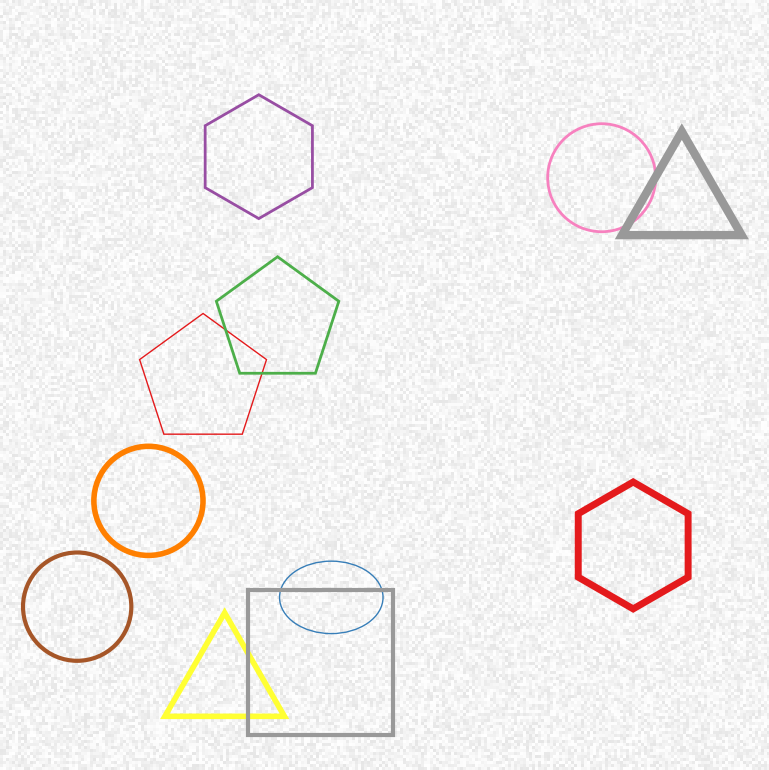[{"shape": "pentagon", "thickness": 0.5, "radius": 0.43, "center": [0.264, 0.506]}, {"shape": "hexagon", "thickness": 2.5, "radius": 0.41, "center": [0.822, 0.292]}, {"shape": "oval", "thickness": 0.5, "radius": 0.34, "center": [0.43, 0.224]}, {"shape": "pentagon", "thickness": 1, "radius": 0.42, "center": [0.36, 0.583]}, {"shape": "hexagon", "thickness": 1, "radius": 0.4, "center": [0.336, 0.797]}, {"shape": "circle", "thickness": 2, "radius": 0.35, "center": [0.193, 0.35]}, {"shape": "triangle", "thickness": 2, "radius": 0.45, "center": [0.292, 0.115]}, {"shape": "circle", "thickness": 1.5, "radius": 0.35, "center": [0.1, 0.212]}, {"shape": "circle", "thickness": 1, "radius": 0.35, "center": [0.781, 0.769]}, {"shape": "square", "thickness": 1.5, "radius": 0.47, "center": [0.416, 0.14]}, {"shape": "triangle", "thickness": 3, "radius": 0.45, "center": [0.885, 0.74]}]